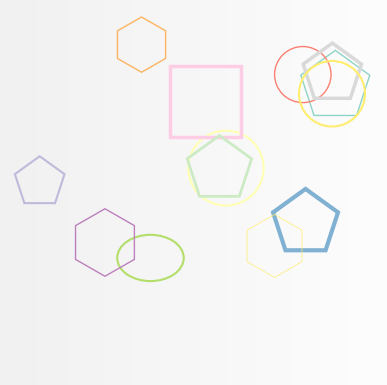[{"shape": "pentagon", "thickness": 1, "radius": 0.47, "center": [0.865, 0.776]}, {"shape": "circle", "thickness": 1.5, "radius": 0.49, "center": [0.583, 0.563]}, {"shape": "pentagon", "thickness": 1.5, "radius": 0.34, "center": [0.102, 0.527]}, {"shape": "circle", "thickness": 1, "radius": 0.36, "center": [0.781, 0.806]}, {"shape": "pentagon", "thickness": 3, "radius": 0.44, "center": [0.788, 0.421]}, {"shape": "hexagon", "thickness": 1, "radius": 0.36, "center": [0.365, 0.884]}, {"shape": "oval", "thickness": 1.5, "radius": 0.43, "center": [0.388, 0.33]}, {"shape": "square", "thickness": 2.5, "radius": 0.46, "center": [0.53, 0.737]}, {"shape": "pentagon", "thickness": 2.5, "radius": 0.4, "center": [0.858, 0.809]}, {"shape": "hexagon", "thickness": 1, "radius": 0.44, "center": [0.271, 0.37]}, {"shape": "pentagon", "thickness": 2, "radius": 0.44, "center": [0.566, 0.561]}, {"shape": "circle", "thickness": 1.5, "radius": 0.43, "center": [0.857, 0.757]}, {"shape": "hexagon", "thickness": 0.5, "radius": 0.41, "center": [0.709, 0.361]}]